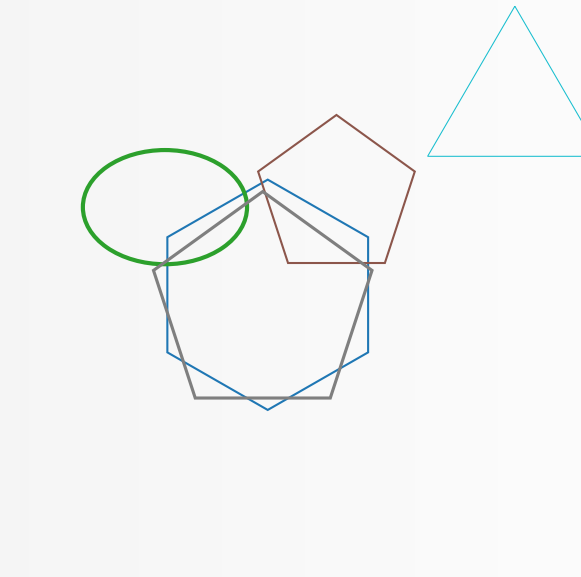[{"shape": "hexagon", "thickness": 1, "radius": 1.0, "center": [0.461, 0.489]}, {"shape": "oval", "thickness": 2, "radius": 0.71, "center": [0.284, 0.64]}, {"shape": "pentagon", "thickness": 1, "radius": 0.71, "center": [0.579, 0.658]}, {"shape": "pentagon", "thickness": 1.5, "radius": 0.99, "center": [0.452, 0.47]}, {"shape": "triangle", "thickness": 0.5, "radius": 0.87, "center": [0.886, 0.815]}]